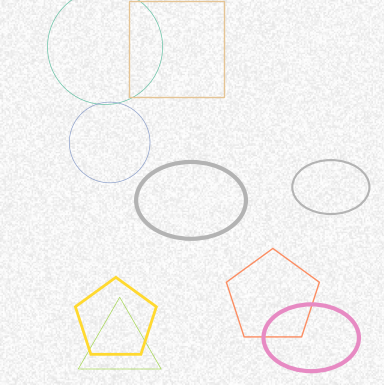[{"shape": "circle", "thickness": 0.5, "radius": 0.75, "center": [0.273, 0.878]}, {"shape": "pentagon", "thickness": 1, "radius": 0.64, "center": [0.709, 0.228]}, {"shape": "circle", "thickness": 0.5, "radius": 0.52, "center": [0.285, 0.63]}, {"shape": "oval", "thickness": 3, "radius": 0.62, "center": [0.808, 0.123]}, {"shape": "triangle", "thickness": 0.5, "radius": 0.62, "center": [0.311, 0.104]}, {"shape": "pentagon", "thickness": 2, "radius": 0.55, "center": [0.301, 0.169]}, {"shape": "square", "thickness": 1, "radius": 0.62, "center": [0.459, 0.873]}, {"shape": "oval", "thickness": 3, "radius": 0.71, "center": [0.496, 0.48]}, {"shape": "oval", "thickness": 1.5, "radius": 0.5, "center": [0.859, 0.514]}]